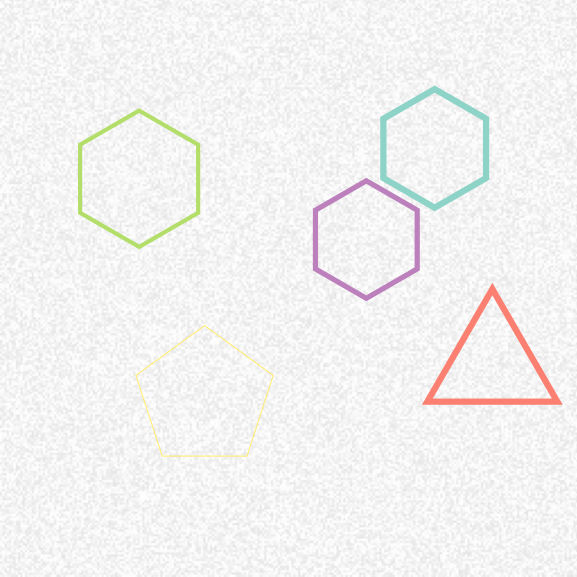[{"shape": "hexagon", "thickness": 3, "radius": 0.51, "center": [0.753, 0.742]}, {"shape": "triangle", "thickness": 3, "radius": 0.65, "center": [0.853, 0.369]}, {"shape": "hexagon", "thickness": 2, "radius": 0.59, "center": [0.241, 0.69]}, {"shape": "hexagon", "thickness": 2.5, "radius": 0.51, "center": [0.634, 0.584]}, {"shape": "pentagon", "thickness": 0.5, "radius": 0.62, "center": [0.354, 0.31]}]